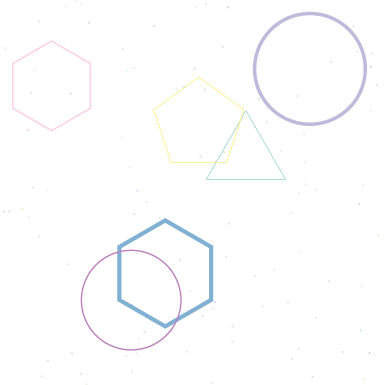[{"shape": "triangle", "thickness": 0.5, "radius": 0.6, "center": [0.639, 0.593]}, {"shape": "circle", "thickness": 2.5, "radius": 0.72, "center": [0.805, 0.821]}, {"shape": "hexagon", "thickness": 3, "radius": 0.69, "center": [0.429, 0.29]}, {"shape": "hexagon", "thickness": 1, "radius": 0.58, "center": [0.134, 0.777]}, {"shape": "circle", "thickness": 1, "radius": 0.65, "center": [0.341, 0.22]}, {"shape": "pentagon", "thickness": 0.5, "radius": 0.61, "center": [0.516, 0.677]}]